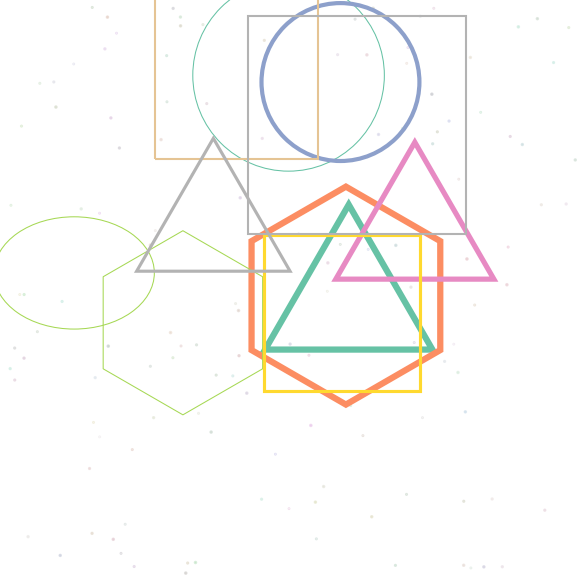[{"shape": "triangle", "thickness": 3, "radius": 0.84, "center": [0.604, 0.477]}, {"shape": "circle", "thickness": 0.5, "radius": 0.83, "center": [0.5, 0.869]}, {"shape": "hexagon", "thickness": 3, "radius": 0.94, "center": [0.599, 0.487]}, {"shape": "circle", "thickness": 2, "radius": 0.68, "center": [0.59, 0.857]}, {"shape": "triangle", "thickness": 2.5, "radius": 0.79, "center": [0.718, 0.595]}, {"shape": "hexagon", "thickness": 0.5, "radius": 0.8, "center": [0.317, 0.44]}, {"shape": "oval", "thickness": 0.5, "radius": 0.69, "center": [0.128, 0.527]}, {"shape": "square", "thickness": 1.5, "radius": 0.67, "center": [0.592, 0.457]}, {"shape": "square", "thickness": 1, "radius": 0.71, "center": [0.409, 0.865]}, {"shape": "triangle", "thickness": 1.5, "radius": 0.77, "center": [0.369, 0.606]}, {"shape": "square", "thickness": 1, "radius": 0.94, "center": [0.618, 0.783]}]